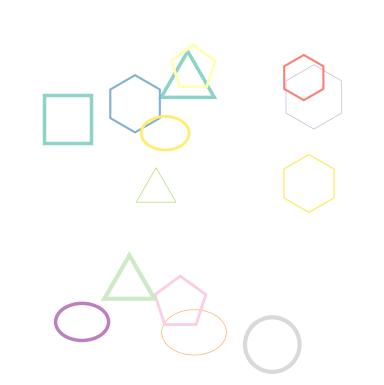[{"shape": "triangle", "thickness": 2.5, "radius": 0.4, "center": [0.488, 0.787]}, {"shape": "square", "thickness": 2.5, "radius": 0.31, "center": [0.176, 0.691]}, {"shape": "pentagon", "thickness": 2, "radius": 0.3, "center": [0.502, 0.823]}, {"shape": "hexagon", "thickness": 0.5, "radius": 0.42, "center": [0.815, 0.748]}, {"shape": "hexagon", "thickness": 1.5, "radius": 0.29, "center": [0.789, 0.798]}, {"shape": "hexagon", "thickness": 1.5, "radius": 0.37, "center": [0.351, 0.73]}, {"shape": "oval", "thickness": 0.5, "radius": 0.42, "center": [0.504, 0.137]}, {"shape": "triangle", "thickness": 0.5, "radius": 0.3, "center": [0.406, 0.505]}, {"shape": "pentagon", "thickness": 2, "radius": 0.35, "center": [0.469, 0.213]}, {"shape": "circle", "thickness": 3, "radius": 0.35, "center": [0.707, 0.105]}, {"shape": "oval", "thickness": 2.5, "radius": 0.34, "center": [0.213, 0.164]}, {"shape": "triangle", "thickness": 3, "radius": 0.38, "center": [0.336, 0.262]}, {"shape": "oval", "thickness": 2, "radius": 0.31, "center": [0.429, 0.654]}, {"shape": "hexagon", "thickness": 1, "radius": 0.38, "center": [0.802, 0.523]}]